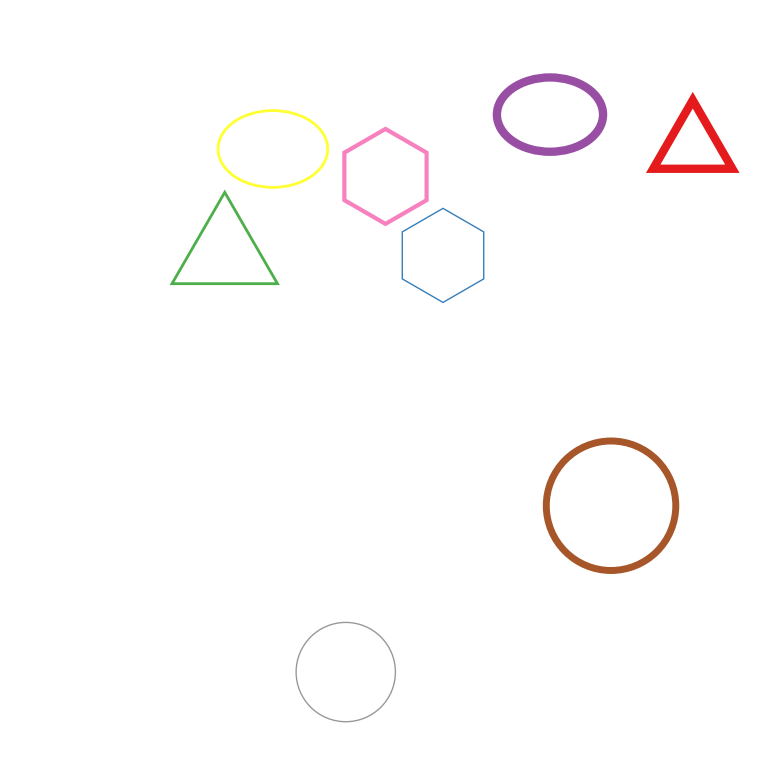[{"shape": "triangle", "thickness": 3, "radius": 0.3, "center": [0.9, 0.811]}, {"shape": "hexagon", "thickness": 0.5, "radius": 0.31, "center": [0.575, 0.668]}, {"shape": "triangle", "thickness": 1, "radius": 0.4, "center": [0.292, 0.671]}, {"shape": "oval", "thickness": 3, "radius": 0.34, "center": [0.714, 0.851]}, {"shape": "oval", "thickness": 1, "radius": 0.36, "center": [0.354, 0.807]}, {"shape": "circle", "thickness": 2.5, "radius": 0.42, "center": [0.794, 0.343]}, {"shape": "hexagon", "thickness": 1.5, "radius": 0.31, "center": [0.501, 0.771]}, {"shape": "circle", "thickness": 0.5, "radius": 0.32, "center": [0.449, 0.127]}]